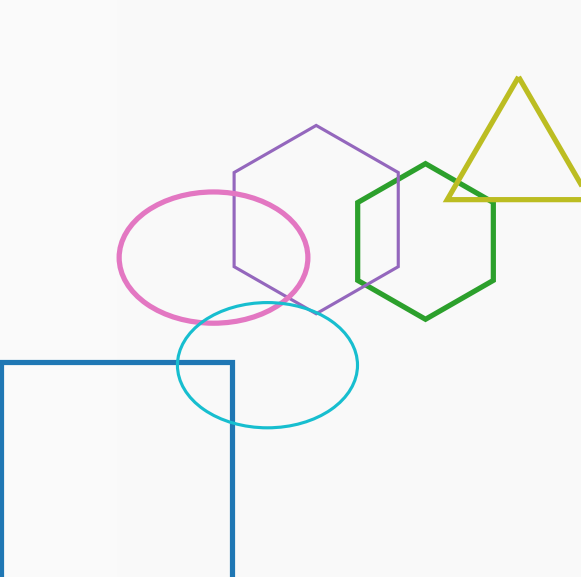[{"shape": "square", "thickness": 2.5, "radius": 0.99, "center": [0.2, 0.174]}, {"shape": "hexagon", "thickness": 2.5, "radius": 0.67, "center": [0.732, 0.581]}, {"shape": "hexagon", "thickness": 1.5, "radius": 0.82, "center": [0.544, 0.619]}, {"shape": "oval", "thickness": 2.5, "radius": 0.81, "center": [0.367, 0.553]}, {"shape": "triangle", "thickness": 2.5, "radius": 0.71, "center": [0.892, 0.724]}, {"shape": "oval", "thickness": 1.5, "radius": 0.77, "center": [0.46, 0.367]}]